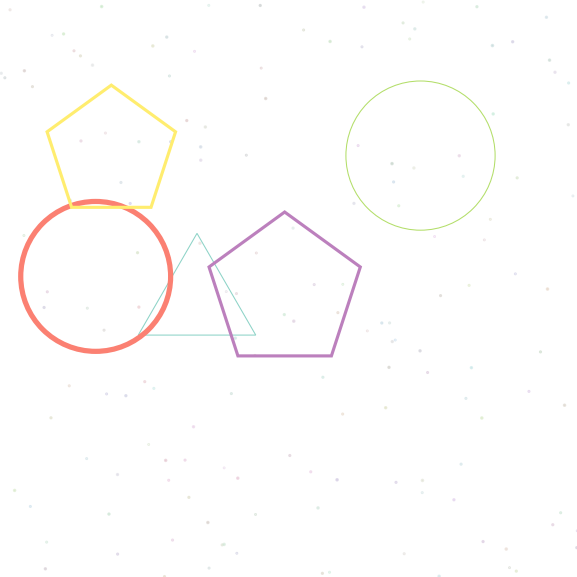[{"shape": "triangle", "thickness": 0.5, "radius": 0.59, "center": [0.341, 0.478]}, {"shape": "circle", "thickness": 2.5, "radius": 0.65, "center": [0.166, 0.521]}, {"shape": "circle", "thickness": 0.5, "radius": 0.65, "center": [0.728, 0.73]}, {"shape": "pentagon", "thickness": 1.5, "radius": 0.69, "center": [0.493, 0.494]}, {"shape": "pentagon", "thickness": 1.5, "radius": 0.58, "center": [0.193, 0.735]}]